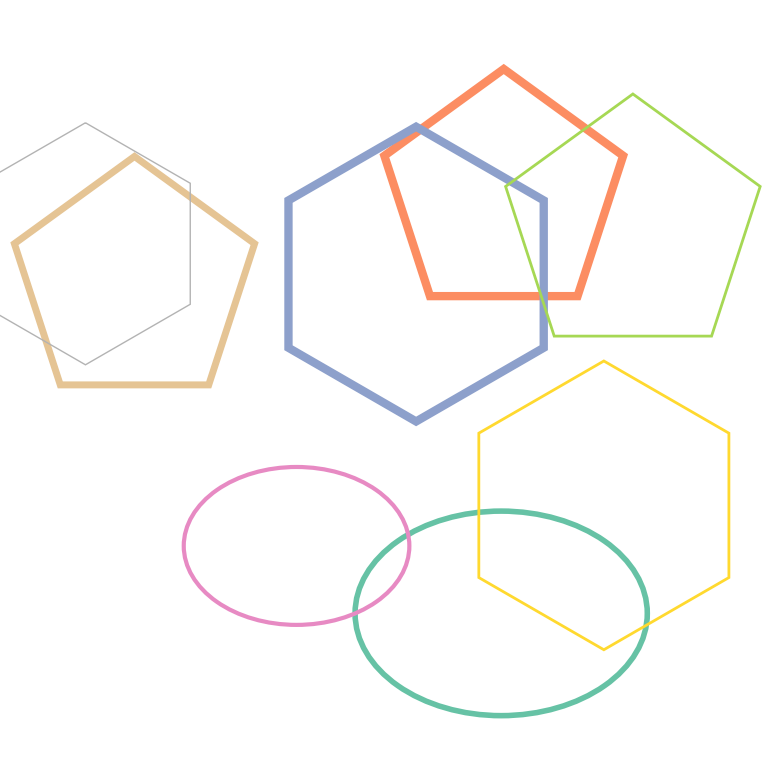[{"shape": "oval", "thickness": 2, "radius": 0.95, "center": [0.651, 0.203]}, {"shape": "pentagon", "thickness": 3, "radius": 0.82, "center": [0.654, 0.747]}, {"shape": "hexagon", "thickness": 3, "radius": 0.96, "center": [0.54, 0.644]}, {"shape": "oval", "thickness": 1.5, "radius": 0.73, "center": [0.385, 0.291]}, {"shape": "pentagon", "thickness": 1, "radius": 0.87, "center": [0.822, 0.704]}, {"shape": "hexagon", "thickness": 1, "radius": 0.94, "center": [0.784, 0.344]}, {"shape": "pentagon", "thickness": 2.5, "radius": 0.82, "center": [0.175, 0.633]}, {"shape": "hexagon", "thickness": 0.5, "radius": 0.79, "center": [0.111, 0.683]}]